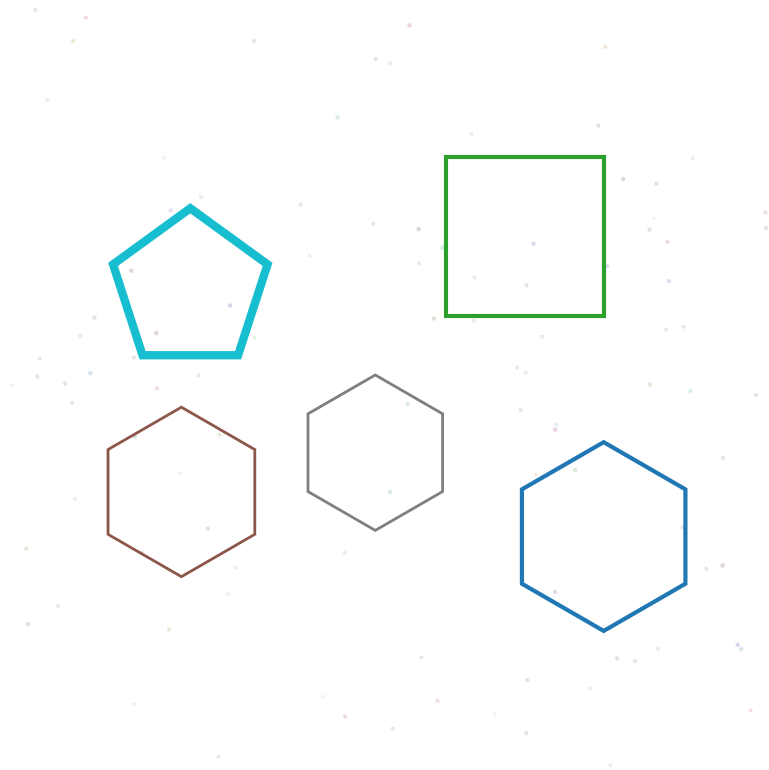[{"shape": "hexagon", "thickness": 1.5, "radius": 0.61, "center": [0.784, 0.303]}, {"shape": "square", "thickness": 1.5, "radius": 0.51, "center": [0.682, 0.693]}, {"shape": "hexagon", "thickness": 1, "radius": 0.55, "center": [0.236, 0.361]}, {"shape": "hexagon", "thickness": 1, "radius": 0.5, "center": [0.487, 0.412]}, {"shape": "pentagon", "thickness": 3, "radius": 0.53, "center": [0.247, 0.624]}]